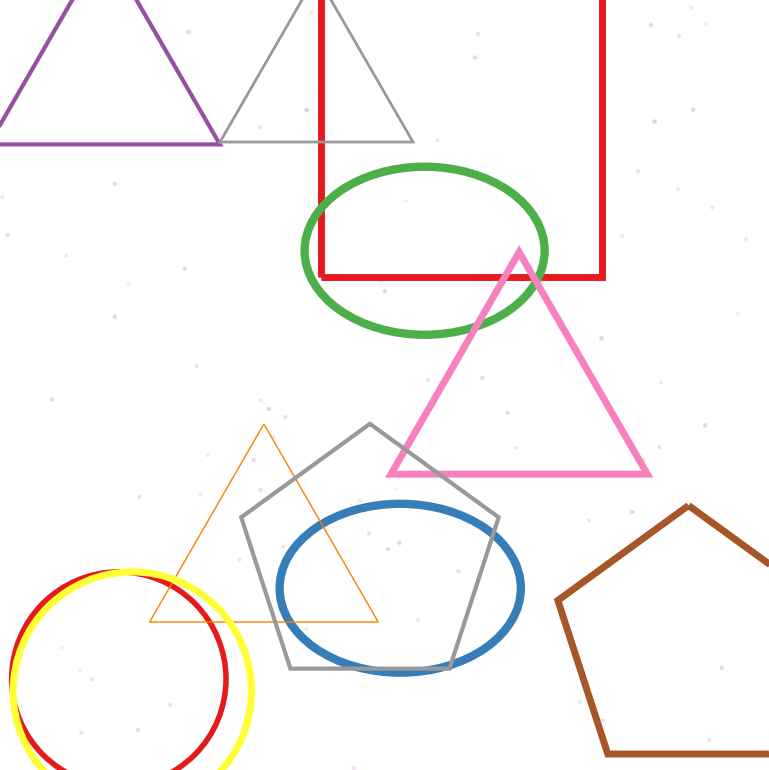[{"shape": "square", "thickness": 2.5, "radius": 0.91, "center": [0.599, 0.823]}, {"shape": "circle", "thickness": 2, "radius": 0.7, "center": [0.154, 0.118]}, {"shape": "oval", "thickness": 3, "radius": 0.78, "center": [0.52, 0.236]}, {"shape": "oval", "thickness": 3, "radius": 0.78, "center": [0.551, 0.674]}, {"shape": "triangle", "thickness": 1.5, "radius": 0.87, "center": [0.136, 0.899]}, {"shape": "triangle", "thickness": 0.5, "radius": 0.86, "center": [0.343, 0.278]}, {"shape": "circle", "thickness": 2.5, "radius": 0.77, "center": [0.172, 0.103]}, {"shape": "pentagon", "thickness": 2.5, "radius": 0.89, "center": [0.894, 0.165]}, {"shape": "triangle", "thickness": 2.5, "radius": 0.96, "center": [0.674, 0.48]}, {"shape": "pentagon", "thickness": 1.5, "radius": 0.88, "center": [0.48, 0.274]}, {"shape": "triangle", "thickness": 1, "radius": 0.72, "center": [0.411, 0.888]}]